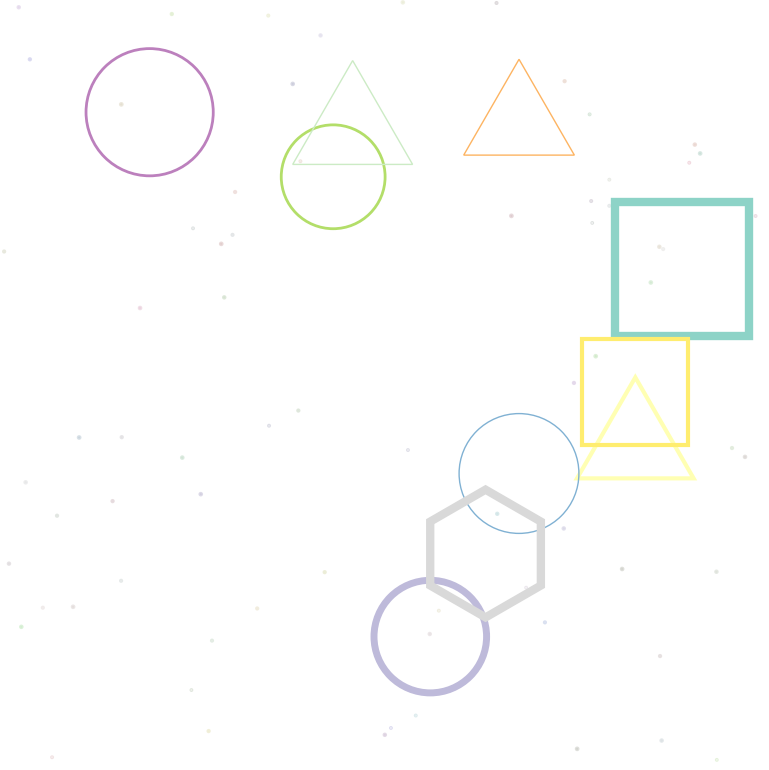[{"shape": "square", "thickness": 3, "radius": 0.44, "center": [0.885, 0.651]}, {"shape": "triangle", "thickness": 1.5, "radius": 0.44, "center": [0.825, 0.422]}, {"shape": "circle", "thickness": 2.5, "radius": 0.37, "center": [0.559, 0.173]}, {"shape": "circle", "thickness": 0.5, "radius": 0.39, "center": [0.674, 0.385]}, {"shape": "triangle", "thickness": 0.5, "radius": 0.41, "center": [0.674, 0.84]}, {"shape": "circle", "thickness": 1, "radius": 0.34, "center": [0.433, 0.77]}, {"shape": "hexagon", "thickness": 3, "radius": 0.41, "center": [0.631, 0.281]}, {"shape": "circle", "thickness": 1, "radius": 0.41, "center": [0.194, 0.854]}, {"shape": "triangle", "thickness": 0.5, "radius": 0.45, "center": [0.458, 0.831]}, {"shape": "square", "thickness": 1.5, "radius": 0.34, "center": [0.824, 0.491]}]